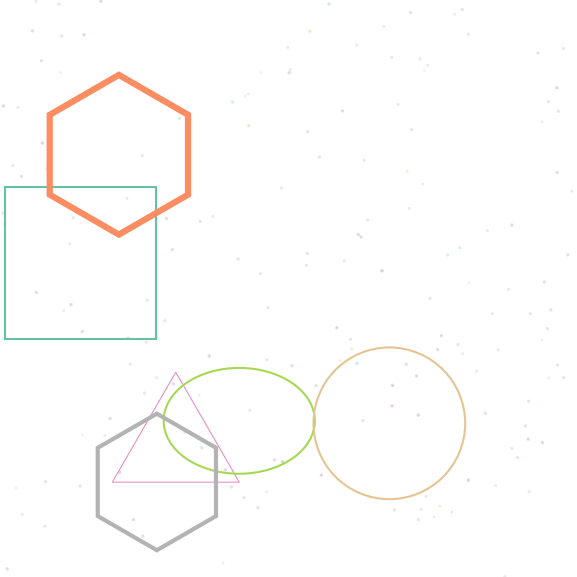[{"shape": "square", "thickness": 1, "radius": 0.66, "center": [0.139, 0.544]}, {"shape": "hexagon", "thickness": 3, "radius": 0.69, "center": [0.206, 0.731]}, {"shape": "triangle", "thickness": 0.5, "radius": 0.63, "center": [0.304, 0.228]}, {"shape": "oval", "thickness": 1, "radius": 0.65, "center": [0.414, 0.27]}, {"shape": "circle", "thickness": 1, "radius": 0.66, "center": [0.674, 0.266]}, {"shape": "hexagon", "thickness": 2, "radius": 0.59, "center": [0.272, 0.165]}]